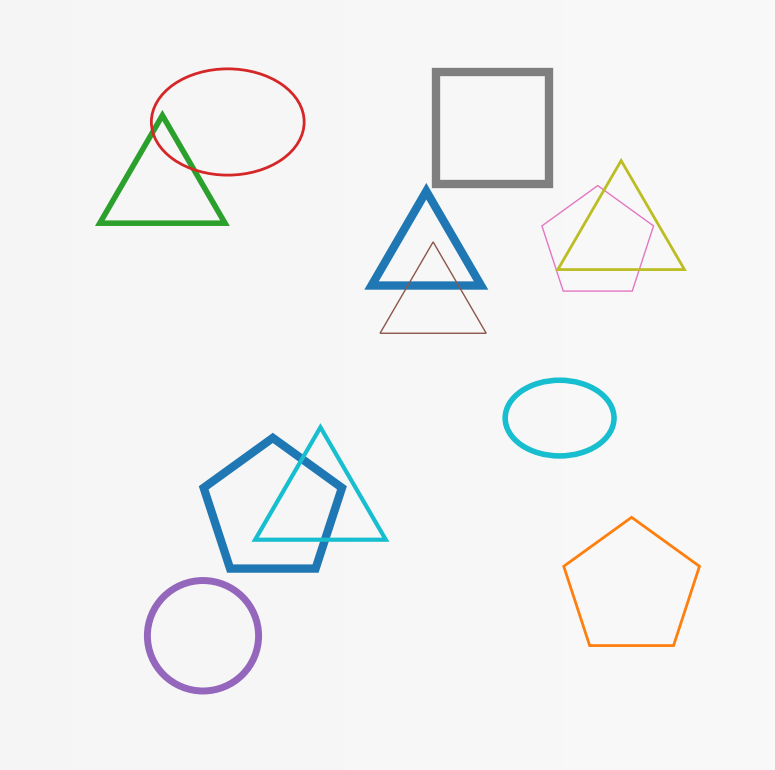[{"shape": "triangle", "thickness": 3, "radius": 0.41, "center": [0.55, 0.67]}, {"shape": "pentagon", "thickness": 3, "radius": 0.47, "center": [0.352, 0.337]}, {"shape": "pentagon", "thickness": 1, "radius": 0.46, "center": [0.815, 0.236]}, {"shape": "triangle", "thickness": 2, "radius": 0.47, "center": [0.21, 0.757]}, {"shape": "oval", "thickness": 1, "radius": 0.49, "center": [0.294, 0.842]}, {"shape": "circle", "thickness": 2.5, "radius": 0.36, "center": [0.262, 0.174]}, {"shape": "triangle", "thickness": 0.5, "radius": 0.4, "center": [0.559, 0.607]}, {"shape": "pentagon", "thickness": 0.5, "radius": 0.38, "center": [0.771, 0.683]}, {"shape": "square", "thickness": 3, "radius": 0.37, "center": [0.635, 0.834]}, {"shape": "triangle", "thickness": 1, "radius": 0.47, "center": [0.801, 0.697]}, {"shape": "triangle", "thickness": 1.5, "radius": 0.49, "center": [0.414, 0.348]}, {"shape": "oval", "thickness": 2, "radius": 0.35, "center": [0.722, 0.457]}]